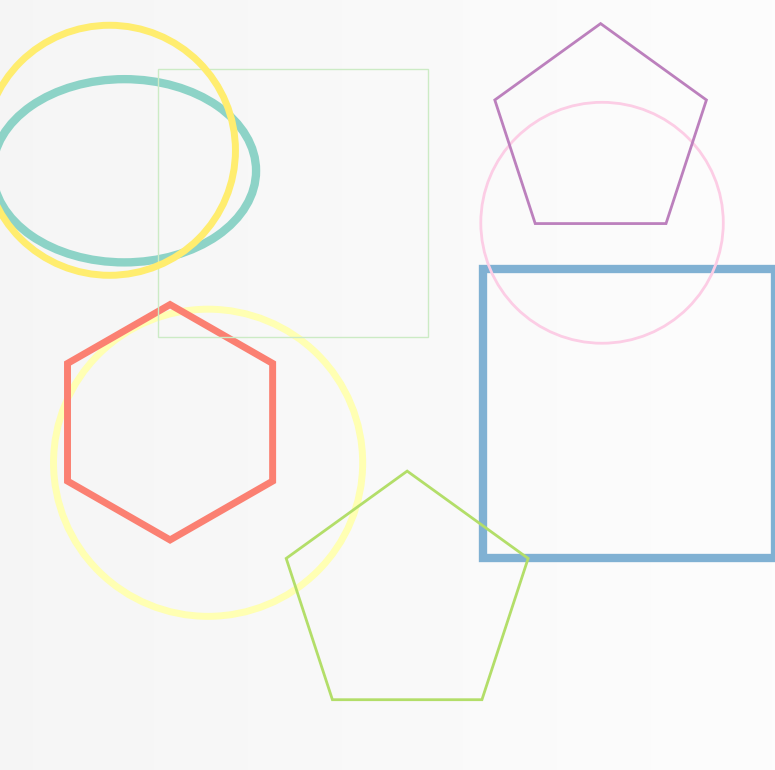[{"shape": "oval", "thickness": 3, "radius": 0.85, "center": [0.16, 0.778]}, {"shape": "circle", "thickness": 2.5, "radius": 1.0, "center": [0.269, 0.399]}, {"shape": "hexagon", "thickness": 2.5, "radius": 0.76, "center": [0.219, 0.452]}, {"shape": "square", "thickness": 3, "radius": 0.94, "center": [0.811, 0.463]}, {"shape": "pentagon", "thickness": 1, "radius": 0.82, "center": [0.525, 0.224]}, {"shape": "circle", "thickness": 1, "radius": 0.78, "center": [0.777, 0.711]}, {"shape": "pentagon", "thickness": 1, "radius": 0.72, "center": [0.775, 0.826]}, {"shape": "square", "thickness": 0.5, "radius": 0.87, "center": [0.378, 0.736]}, {"shape": "circle", "thickness": 2.5, "radius": 0.81, "center": [0.141, 0.805]}]